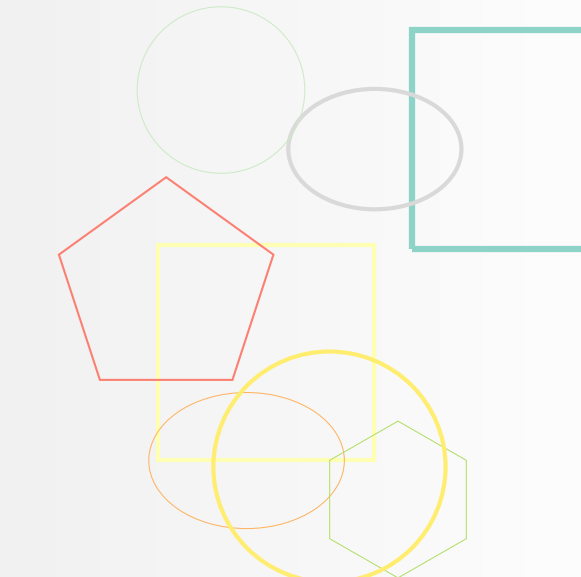[{"shape": "square", "thickness": 3, "radius": 0.95, "center": [0.897, 0.757]}, {"shape": "square", "thickness": 2, "radius": 0.93, "center": [0.457, 0.389]}, {"shape": "pentagon", "thickness": 1, "radius": 0.97, "center": [0.286, 0.498]}, {"shape": "oval", "thickness": 0.5, "radius": 0.84, "center": [0.424, 0.202]}, {"shape": "hexagon", "thickness": 0.5, "radius": 0.68, "center": [0.685, 0.134]}, {"shape": "oval", "thickness": 2, "radius": 0.74, "center": [0.645, 0.741]}, {"shape": "circle", "thickness": 0.5, "radius": 0.72, "center": [0.38, 0.843]}, {"shape": "circle", "thickness": 2, "radius": 1.0, "center": [0.567, 0.191]}]